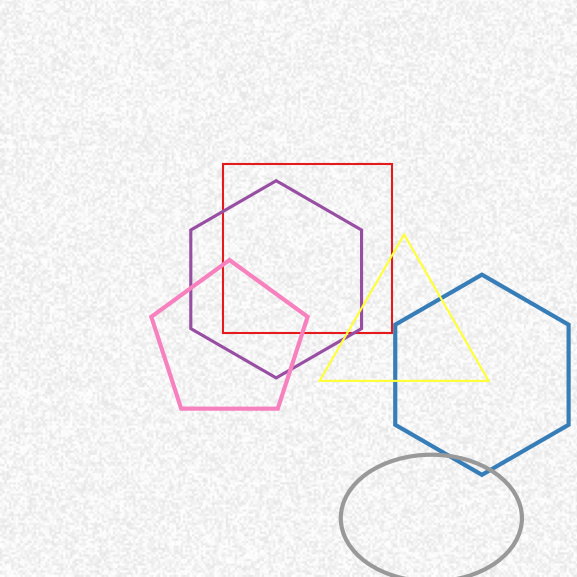[{"shape": "square", "thickness": 1, "radius": 0.73, "center": [0.533, 0.568]}, {"shape": "hexagon", "thickness": 2, "radius": 0.87, "center": [0.834, 0.35]}, {"shape": "hexagon", "thickness": 1.5, "radius": 0.85, "center": [0.478, 0.515]}, {"shape": "triangle", "thickness": 1, "radius": 0.84, "center": [0.7, 0.424]}, {"shape": "pentagon", "thickness": 2, "radius": 0.71, "center": [0.397, 0.407]}, {"shape": "oval", "thickness": 2, "radius": 0.78, "center": [0.747, 0.102]}]